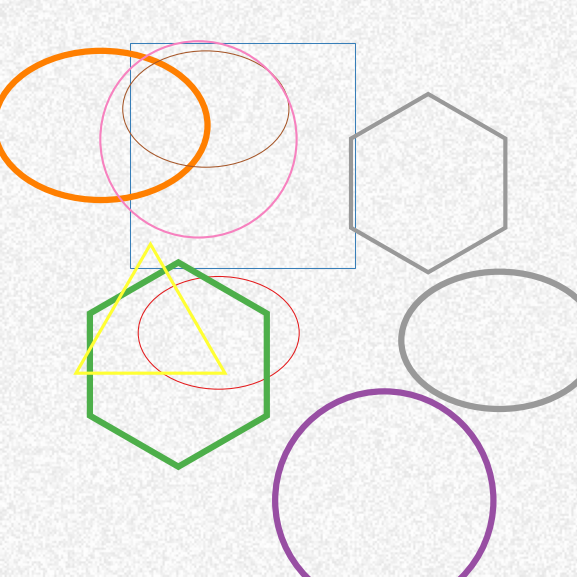[{"shape": "oval", "thickness": 0.5, "radius": 0.7, "center": [0.379, 0.423]}, {"shape": "square", "thickness": 0.5, "radius": 0.97, "center": [0.42, 0.73]}, {"shape": "hexagon", "thickness": 3, "radius": 0.88, "center": [0.309, 0.368]}, {"shape": "circle", "thickness": 3, "radius": 0.94, "center": [0.665, 0.132]}, {"shape": "oval", "thickness": 3, "radius": 0.92, "center": [0.175, 0.782]}, {"shape": "triangle", "thickness": 1.5, "radius": 0.74, "center": [0.261, 0.427]}, {"shape": "oval", "thickness": 0.5, "radius": 0.72, "center": [0.356, 0.81]}, {"shape": "circle", "thickness": 1, "radius": 0.85, "center": [0.344, 0.758]}, {"shape": "oval", "thickness": 3, "radius": 0.85, "center": [0.865, 0.41]}, {"shape": "hexagon", "thickness": 2, "radius": 0.77, "center": [0.741, 0.682]}]